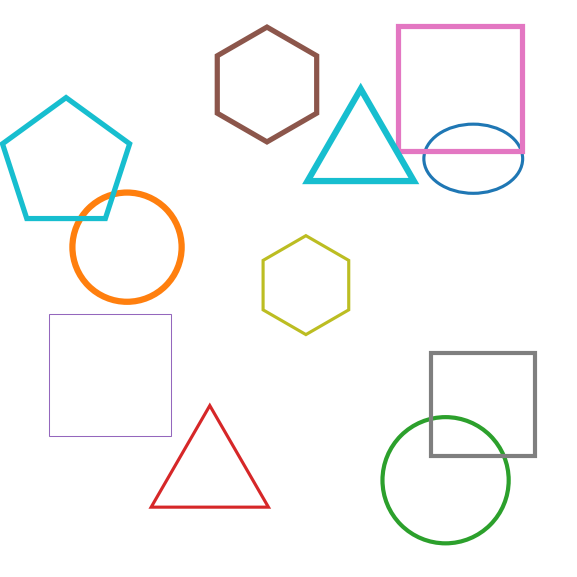[{"shape": "oval", "thickness": 1.5, "radius": 0.43, "center": [0.819, 0.724]}, {"shape": "circle", "thickness": 3, "radius": 0.47, "center": [0.22, 0.571]}, {"shape": "circle", "thickness": 2, "radius": 0.55, "center": [0.772, 0.168]}, {"shape": "triangle", "thickness": 1.5, "radius": 0.59, "center": [0.363, 0.18]}, {"shape": "square", "thickness": 0.5, "radius": 0.53, "center": [0.19, 0.35]}, {"shape": "hexagon", "thickness": 2.5, "radius": 0.5, "center": [0.462, 0.853]}, {"shape": "square", "thickness": 2.5, "radius": 0.54, "center": [0.797, 0.846]}, {"shape": "square", "thickness": 2, "radius": 0.45, "center": [0.837, 0.299]}, {"shape": "hexagon", "thickness": 1.5, "radius": 0.43, "center": [0.53, 0.505]}, {"shape": "pentagon", "thickness": 2.5, "radius": 0.58, "center": [0.114, 0.714]}, {"shape": "triangle", "thickness": 3, "radius": 0.53, "center": [0.625, 0.739]}]